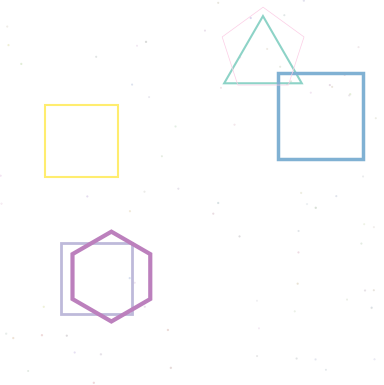[{"shape": "triangle", "thickness": 1.5, "radius": 0.58, "center": [0.683, 0.842]}, {"shape": "square", "thickness": 2, "radius": 0.46, "center": [0.25, 0.276]}, {"shape": "square", "thickness": 2.5, "radius": 0.56, "center": [0.833, 0.698]}, {"shape": "pentagon", "thickness": 0.5, "radius": 0.56, "center": [0.683, 0.87]}, {"shape": "hexagon", "thickness": 3, "radius": 0.58, "center": [0.289, 0.282]}, {"shape": "square", "thickness": 1.5, "radius": 0.47, "center": [0.212, 0.634]}]